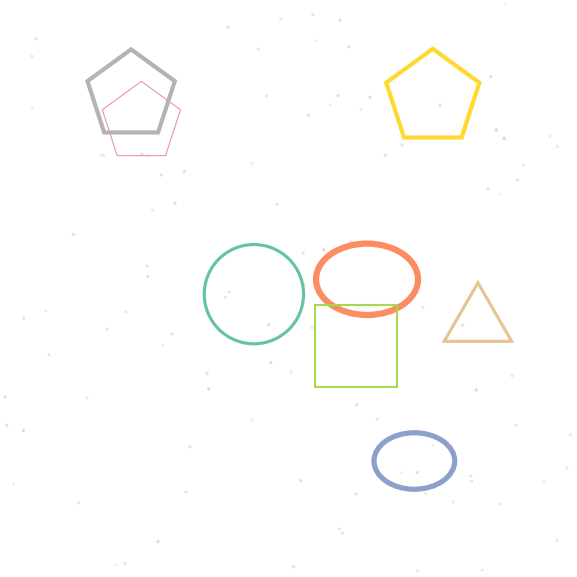[{"shape": "circle", "thickness": 1.5, "radius": 0.43, "center": [0.44, 0.49]}, {"shape": "oval", "thickness": 3, "radius": 0.44, "center": [0.636, 0.516]}, {"shape": "oval", "thickness": 2.5, "radius": 0.35, "center": [0.717, 0.201]}, {"shape": "pentagon", "thickness": 0.5, "radius": 0.36, "center": [0.245, 0.787]}, {"shape": "square", "thickness": 1, "radius": 0.36, "center": [0.617, 0.4]}, {"shape": "pentagon", "thickness": 2, "radius": 0.42, "center": [0.749, 0.83]}, {"shape": "triangle", "thickness": 1.5, "radius": 0.34, "center": [0.828, 0.442]}, {"shape": "pentagon", "thickness": 2, "radius": 0.4, "center": [0.227, 0.834]}]